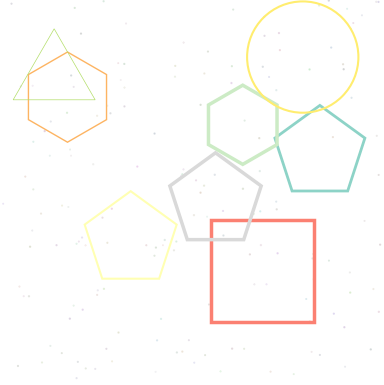[{"shape": "pentagon", "thickness": 2, "radius": 0.61, "center": [0.831, 0.603]}, {"shape": "pentagon", "thickness": 1.5, "radius": 0.63, "center": [0.339, 0.378]}, {"shape": "square", "thickness": 2.5, "radius": 0.66, "center": [0.682, 0.296]}, {"shape": "hexagon", "thickness": 1, "radius": 0.59, "center": [0.175, 0.748]}, {"shape": "triangle", "thickness": 0.5, "radius": 0.61, "center": [0.141, 0.802]}, {"shape": "pentagon", "thickness": 2.5, "radius": 0.62, "center": [0.56, 0.478]}, {"shape": "hexagon", "thickness": 2.5, "radius": 0.51, "center": [0.631, 0.676]}, {"shape": "circle", "thickness": 1.5, "radius": 0.72, "center": [0.786, 0.852]}]